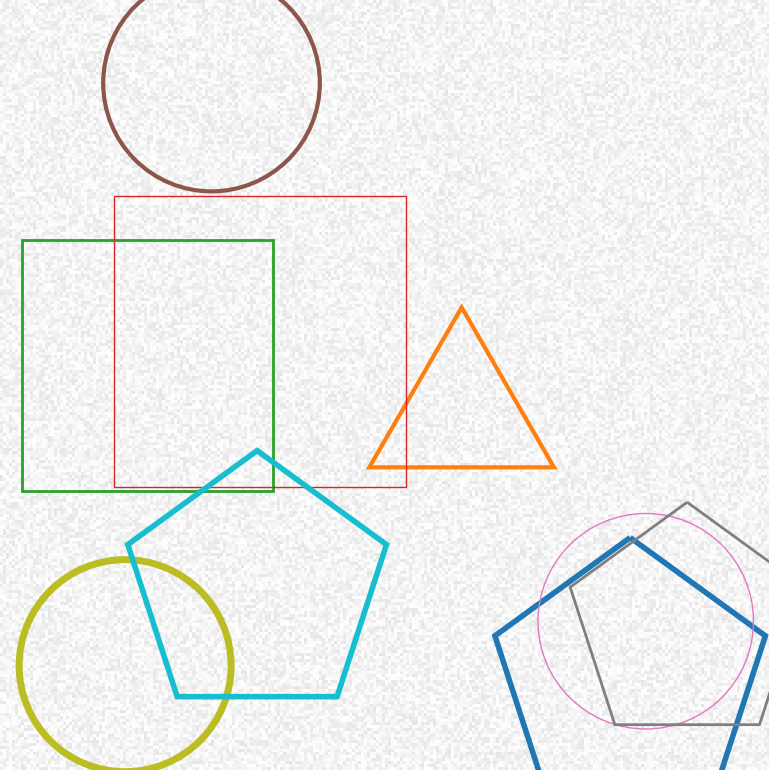[{"shape": "pentagon", "thickness": 2, "radius": 0.92, "center": [0.818, 0.117]}, {"shape": "triangle", "thickness": 1.5, "radius": 0.69, "center": [0.6, 0.462]}, {"shape": "square", "thickness": 1, "radius": 0.82, "center": [0.191, 0.526]}, {"shape": "square", "thickness": 0.5, "radius": 0.95, "center": [0.338, 0.556]}, {"shape": "circle", "thickness": 1.5, "radius": 0.7, "center": [0.275, 0.892]}, {"shape": "circle", "thickness": 0.5, "radius": 0.7, "center": [0.839, 0.193]}, {"shape": "pentagon", "thickness": 1, "radius": 0.8, "center": [0.892, 0.188]}, {"shape": "circle", "thickness": 2.5, "radius": 0.69, "center": [0.162, 0.135]}, {"shape": "pentagon", "thickness": 2, "radius": 0.88, "center": [0.334, 0.238]}]